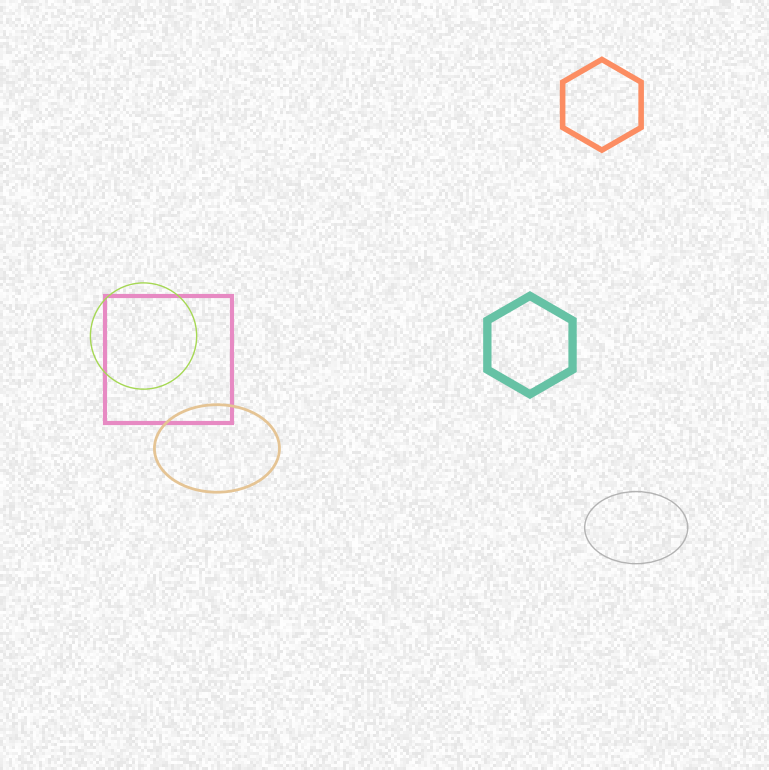[{"shape": "hexagon", "thickness": 3, "radius": 0.32, "center": [0.688, 0.552]}, {"shape": "hexagon", "thickness": 2, "radius": 0.29, "center": [0.782, 0.864]}, {"shape": "square", "thickness": 1.5, "radius": 0.41, "center": [0.219, 0.534]}, {"shape": "circle", "thickness": 0.5, "radius": 0.34, "center": [0.186, 0.564]}, {"shape": "oval", "thickness": 1, "radius": 0.41, "center": [0.282, 0.418]}, {"shape": "oval", "thickness": 0.5, "radius": 0.33, "center": [0.826, 0.315]}]